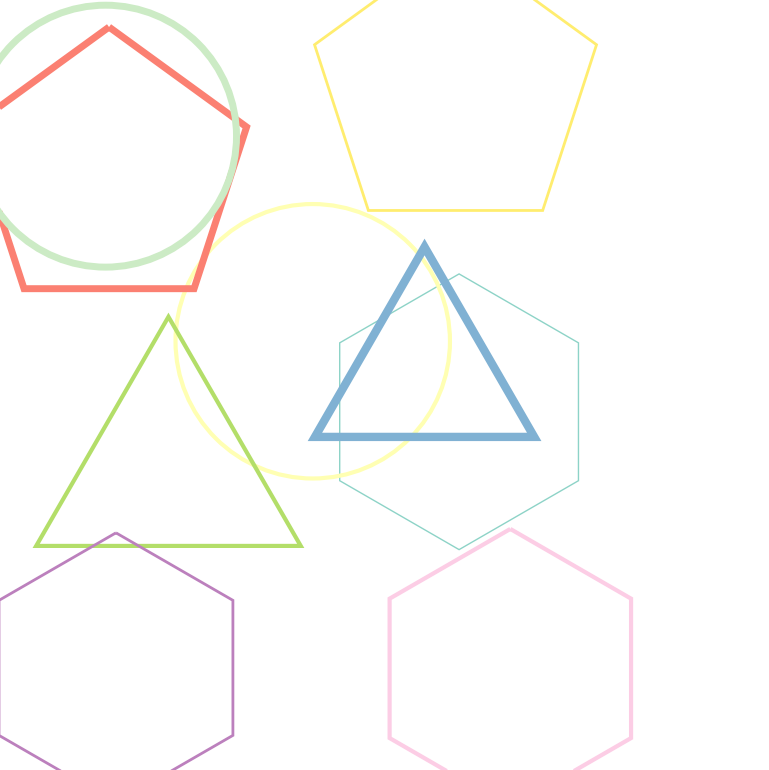[{"shape": "hexagon", "thickness": 0.5, "radius": 0.9, "center": [0.596, 0.465]}, {"shape": "circle", "thickness": 1.5, "radius": 0.89, "center": [0.406, 0.557]}, {"shape": "pentagon", "thickness": 2.5, "radius": 0.94, "center": [0.142, 0.777]}, {"shape": "triangle", "thickness": 3, "radius": 0.82, "center": [0.551, 0.515]}, {"shape": "triangle", "thickness": 1.5, "radius": 0.99, "center": [0.219, 0.39]}, {"shape": "hexagon", "thickness": 1.5, "radius": 0.91, "center": [0.663, 0.132]}, {"shape": "hexagon", "thickness": 1, "radius": 0.88, "center": [0.151, 0.133]}, {"shape": "circle", "thickness": 2.5, "radius": 0.85, "center": [0.137, 0.823]}, {"shape": "pentagon", "thickness": 1, "radius": 0.96, "center": [0.592, 0.882]}]